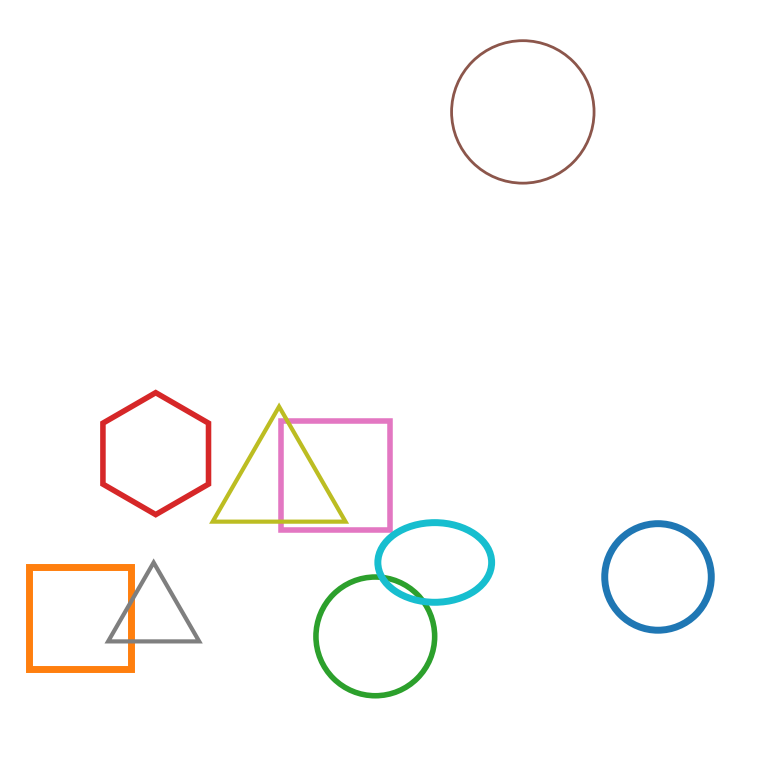[{"shape": "circle", "thickness": 2.5, "radius": 0.35, "center": [0.855, 0.251]}, {"shape": "square", "thickness": 2.5, "radius": 0.33, "center": [0.104, 0.197]}, {"shape": "circle", "thickness": 2, "radius": 0.39, "center": [0.487, 0.174]}, {"shape": "hexagon", "thickness": 2, "radius": 0.4, "center": [0.202, 0.411]}, {"shape": "circle", "thickness": 1, "radius": 0.46, "center": [0.679, 0.855]}, {"shape": "square", "thickness": 2, "radius": 0.35, "center": [0.436, 0.383]}, {"shape": "triangle", "thickness": 1.5, "radius": 0.34, "center": [0.2, 0.201]}, {"shape": "triangle", "thickness": 1.5, "radius": 0.5, "center": [0.362, 0.372]}, {"shape": "oval", "thickness": 2.5, "radius": 0.37, "center": [0.565, 0.27]}]